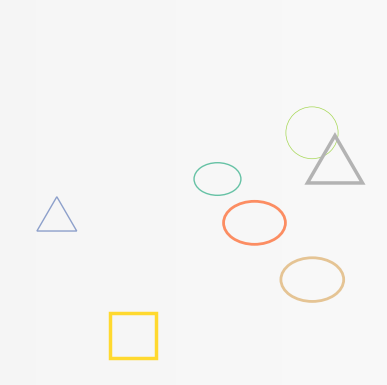[{"shape": "oval", "thickness": 1, "radius": 0.3, "center": [0.561, 0.535]}, {"shape": "oval", "thickness": 2, "radius": 0.4, "center": [0.657, 0.421]}, {"shape": "triangle", "thickness": 1, "radius": 0.3, "center": [0.147, 0.43]}, {"shape": "circle", "thickness": 0.5, "radius": 0.34, "center": [0.805, 0.655]}, {"shape": "square", "thickness": 2.5, "radius": 0.29, "center": [0.344, 0.128]}, {"shape": "oval", "thickness": 2, "radius": 0.41, "center": [0.806, 0.274]}, {"shape": "triangle", "thickness": 2.5, "radius": 0.41, "center": [0.864, 0.566]}]